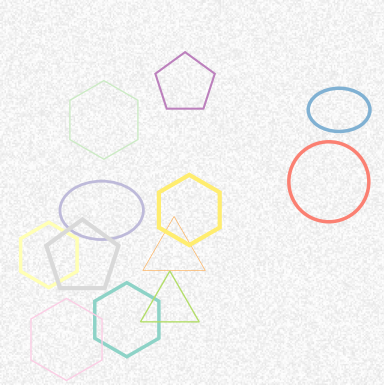[{"shape": "hexagon", "thickness": 2.5, "radius": 0.48, "center": [0.329, 0.17]}, {"shape": "hexagon", "thickness": 2.5, "radius": 0.42, "center": [0.127, 0.338]}, {"shape": "oval", "thickness": 2, "radius": 0.54, "center": [0.264, 0.454]}, {"shape": "circle", "thickness": 2.5, "radius": 0.52, "center": [0.854, 0.528]}, {"shape": "oval", "thickness": 2.5, "radius": 0.4, "center": [0.881, 0.715]}, {"shape": "triangle", "thickness": 0.5, "radius": 0.47, "center": [0.452, 0.344]}, {"shape": "triangle", "thickness": 1, "radius": 0.44, "center": [0.441, 0.208]}, {"shape": "hexagon", "thickness": 1, "radius": 0.53, "center": [0.173, 0.118]}, {"shape": "pentagon", "thickness": 3, "radius": 0.49, "center": [0.214, 0.331]}, {"shape": "pentagon", "thickness": 1.5, "radius": 0.41, "center": [0.481, 0.783]}, {"shape": "hexagon", "thickness": 1, "radius": 0.51, "center": [0.27, 0.689]}, {"shape": "hexagon", "thickness": 3, "radius": 0.46, "center": [0.492, 0.455]}]